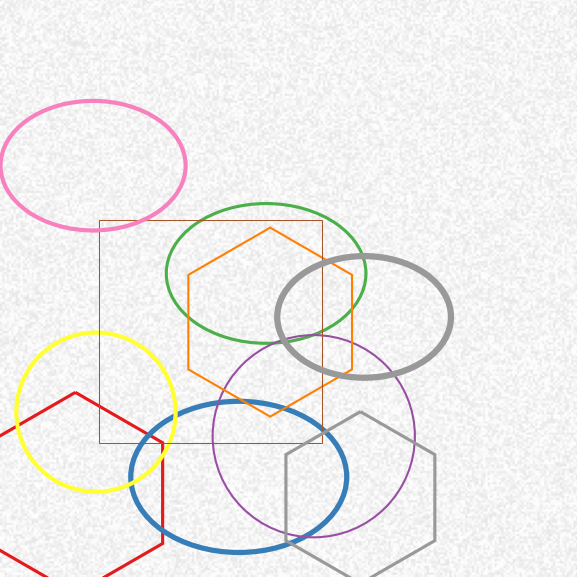[{"shape": "hexagon", "thickness": 1.5, "radius": 0.87, "center": [0.131, 0.145]}, {"shape": "oval", "thickness": 2.5, "radius": 0.93, "center": [0.413, 0.173]}, {"shape": "oval", "thickness": 1.5, "radius": 0.86, "center": [0.461, 0.526]}, {"shape": "circle", "thickness": 1, "radius": 0.88, "center": [0.543, 0.244]}, {"shape": "hexagon", "thickness": 1, "radius": 0.82, "center": [0.468, 0.441]}, {"shape": "circle", "thickness": 2, "radius": 0.69, "center": [0.166, 0.285]}, {"shape": "square", "thickness": 0.5, "radius": 0.97, "center": [0.364, 0.425]}, {"shape": "oval", "thickness": 2, "radius": 0.8, "center": [0.161, 0.712]}, {"shape": "oval", "thickness": 3, "radius": 0.75, "center": [0.631, 0.45]}, {"shape": "hexagon", "thickness": 1.5, "radius": 0.74, "center": [0.624, 0.137]}]